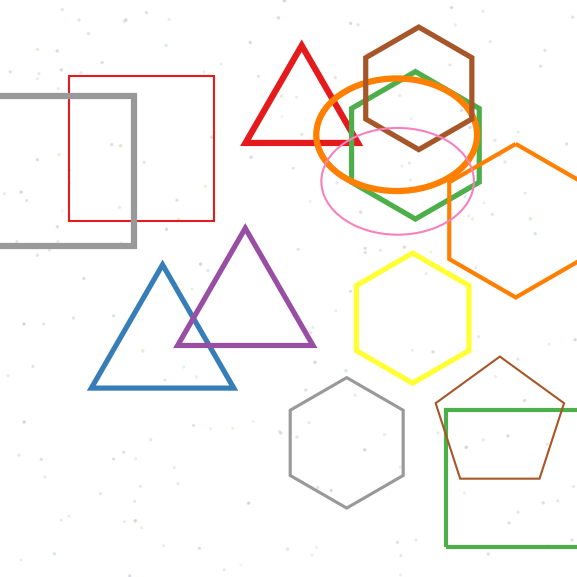[{"shape": "triangle", "thickness": 3, "radius": 0.56, "center": [0.522, 0.808]}, {"shape": "square", "thickness": 1, "radius": 0.63, "center": [0.245, 0.742]}, {"shape": "triangle", "thickness": 2.5, "radius": 0.71, "center": [0.281, 0.398]}, {"shape": "hexagon", "thickness": 2.5, "radius": 0.64, "center": [0.719, 0.747]}, {"shape": "square", "thickness": 2, "radius": 0.6, "center": [0.892, 0.171]}, {"shape": "triangle", "thickness": 2.5, "radius": 0.68, "center": [0.425, 0.469]}, {"shape": "hexagon", "thickness": 2, "radius": 0.66, "center": [0.893, 0.617]}, {"shape": "oval", "thickness": 3, "radius": 0.7, "center": [0.687, 0.766]}, {"shape": "hexagon", "thickness": 2.5, "radius": 0.56, "center": [0.715, 0.448]}, {"shape": "hexagon", "thickness": 2.5, "radius": 0.53, "center": [0.725, 0.846]}, {"shape": "pentagon", "thickness": 1, "radius": 0.58, "center": [0.866, 0.265]}, {"shape": "oval", "thickness": 1, "radius": 0.66, "center": [0.689, 0.685]}, {"shape": "square", "thickness": 3, "radius": 0.65, "center": [0.102, 0.703]}, {"shape": "hexagon", "thickness": 1.5, "radius": 0.56, "center": [0.6, 0.232]}]